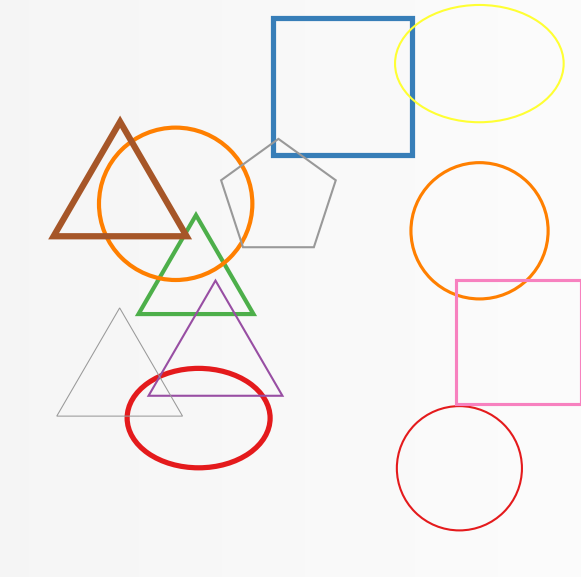[{"shape": "oval", "thickness": 2.5, "radius": 0.61, "center": [0.342, 0.275]}, {"shape": "circle", "thickness": 1, "radius": 0.54, "center": [0.79, 0.188]}, {"shape": "square", "thickness": 2.5, "radius": 0.59, "center": [0.589, 0.849]}, {"shape": "triangle", "thickness": 2, "radius": 0.57, "center": [0.337, 0.512]}, {"shape": "triangle", "thickness": 1, "radius": 0.66, "center": [0.371, 0.38]}, {"shape": "circle", "thickness": 1.5, "radius": 0.59, "center": [0.825, 0.599]}, {"shape": "circle", "thickness": 2, "radius": 0.66, "center": [0.302, 0.646]}, {"shape": "oval", "thickness": 1, "radius": 0.73, "center": [0.825, 0.889]}, {"shape": "triangle", "thickness": 3, "radius": 0.66, "center": [0.207, 0.656]}, {"shape": "square", "thickness": 1.5, "radius": 0.54, "center": [0.892, 0.407]}, {"shape": "triangle", "thickness": 0.5, "radius": 0.62, "center": [0.206, 0.341]}, {"shape": "pentagon", "thickness": 1, "radius": 0.52, "center": [0.479, 0.655]}]